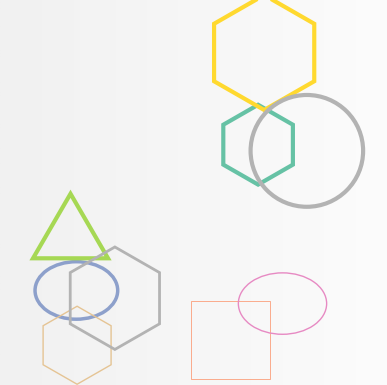[{"shape": "hexagon", "thickness": 3, "radius": 0.52, "center": [0.666, 0.624]}, {"shape": "square", "thickness": 0.5, "radius": 0.51, "center": [0.595, 0.116]}, {"shape": "oval", "thickness": 2.5, "radius": 0.53, "center": [0.197, 0.246]}, {"shape": "oval", "thickness": 1, "radius": 0.57, "center": [0.729, 0.212]}, {"shape": "triangle", "thickness": 3, "radius": 0.56, "center": [0.182, 0.385]}, {"shape": "hexagon", "thickness": 3, "radius": 0.75, "center": [0.682, 0.864]}, {"shape": "hexagon", "thickness": 1, "radius": 0.51, "center": [0.199, 0.103]}, {"shape": "hexagon", "thickness": 2, "radius": 0.67, "center": [0.296, 0.225]}, {"shape": "circle", "thickness": 3, "radius": 0.73, "center": [0.792, 0.608]}]